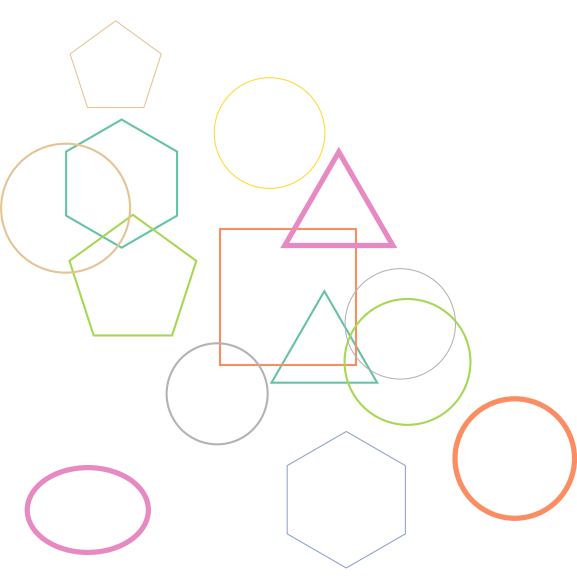[{"shape": "triangle", "thickness": 1, "radius": 0.53, "center": [0.562, 0.389]}, {"shape": "hexagon", "thickness": 1, "radius": 0.55, "center": [0.211, 0.681]}, {"shape": "square", "thickness": 1, "radius": 0.59, "center": [0.498, 0.485]}, {"shape": "circle", "thickness": 2.5, "radius": 0.52, "center": [0.891, 0.205]}, {"shape": "hexagon", "thickness": 0.5, "radius": 0.59, "center": [0.6, 0.134]}, {"shape": "oval", "thickness": 2.5, "radius": 0.52, "center": [0.152, 0.116]}, {"shape": "triangle", "thickness": 2.5, "radius": 0.54, "center": [0.587, 0.628]}, {"shape": "circle", "thickness": 1, "radius": 0.54, "center": [0.706, 0.372]}, {"shape": "pentagon", "thickness": 1, "radius": 0.58, "center": [0.23, 0.512]}, {"shape": "circle", "thickness": 0.5, "radius": 0.48, "center": [0.467, 0.769]}, {"shape": "pentagon", "thickness": 0.5, "radius": 0.42, "center": [0.2, 0.88]}, {"shape": "circle", "thickness": 1, "radius": 0.56, "center": [0.114, 0.639]}, {"shape": "circle", "thickness": 1, "radius": 0.44, "center": [0.376, 0.317]}, {"shape": "circle", "thickness": 0.5, "radius": 0.48, "center": [0.693, 0.438]}]